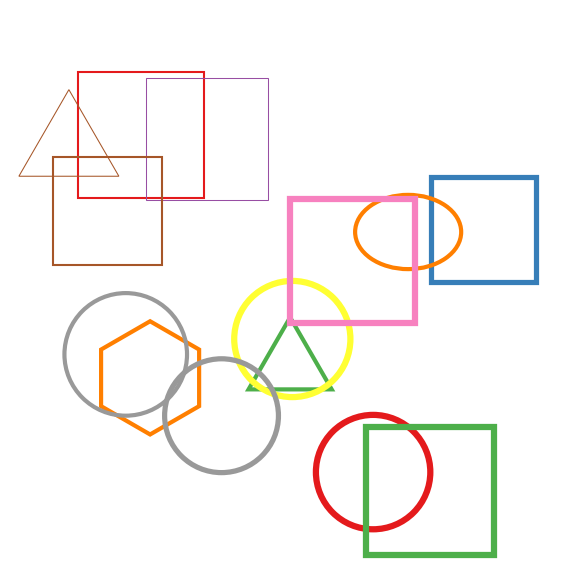[{"shape": "circle", "thickness": 3, "radius": 0.5, "center": [0.646, 0.182]}, {"shape": "square", "thickness": 1, "radius": 0.55, "center": [0.244, 0.765]}, {"shape": "square", "thickness": 2.5, "radius": 0.45, "center": [0.838, 0.602]}, {"shape": "triangle", "thickness": 2, "radius": 0.42, "center": [0.502, 0.366]}, {"shape": "square", "thickness": 3, "radius": 0.55, "center": [0.745, 0.149]}, {"shape": "square", "thickness": 0.5, "radius": 0.53, "center": [0.358, 0.759]}, {"shape": "oval", "thickness": 2, "radius": 0.46, "center": [0.707, 0.597]}, {"shape": "hexagon", "thickness": 2, "radius": 0.49, "center": [0.26, 0.345]}, {"shape": "circle", "thickness": 3, "radius": 0.5, "center": [0.506, 0.412]}, {"shape": "square", "thickness": 1, "radius": 0.47, "center": [0.187, 0.634]}, {"shape": "triangle", "thickness": 0.5, "radius": 0.5, "center": [0.119, 0.744]}, {"shape": "square", "thickness": 3, "radius": 0.54, "center": [0.61, 0.547]}, {"shape": "circle", "thickness": 2.5, "radius": 0.49, "center": [0.384, 0.279]}, {"shape": "circle", "thickness": 2, "radius": 0.53, "center": [0.218, 0.385]}]